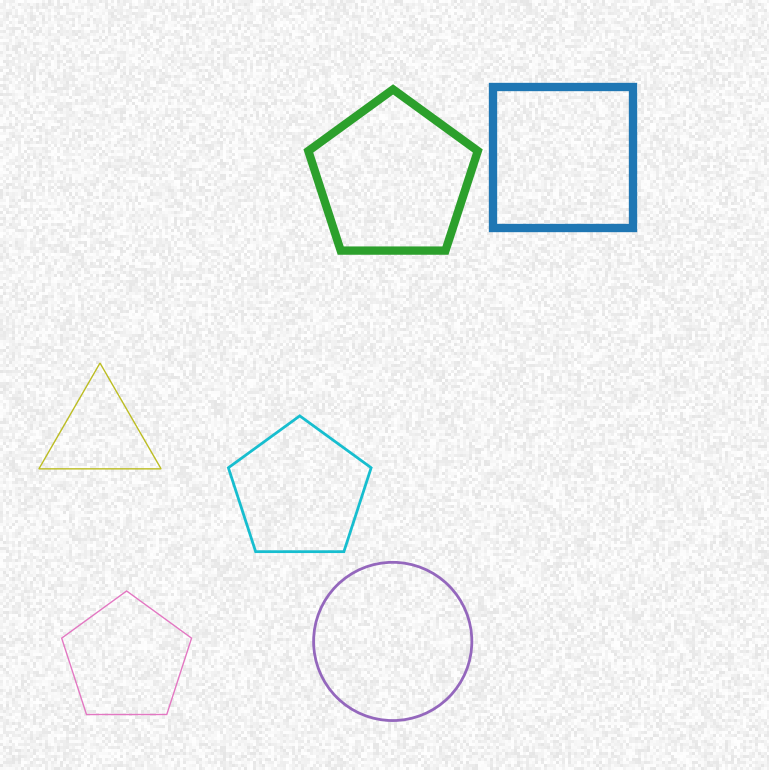[{"shape": "square", "thickness": 3, "radius": 0.46, "center": [0.731, 0.796]}, {"shape": "pentagon", "thickness": 3, "radius": 0.58, "center": [0.51, 0.768]}, {"shape": "circle", "thickness": 1, "radius": 0.51, "center": [0.51, 0.167]}, {"shape": "pentagon", "thickness": 0.5, "radius": 0.44, "center": [0.164, 0.144]}, {"shape": "triangle", "thickness": 0.5, "radius": 0.46, "center": [0.13, 0.437]}, {"shape": "pentagon", "thickness": 1, "radius": 0.49, "center": [0.389, 0.362]}]